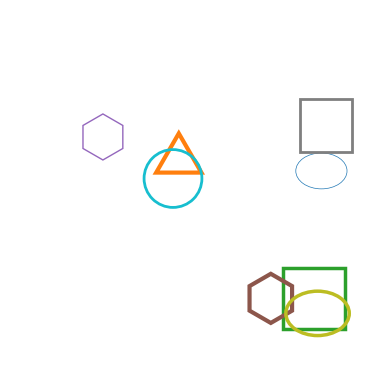[{"shape": "oval", "thickness": 0.5, "radius": 0.33, "center": [0.835, 0.556]}, {"shape": "triangle", "thickness": 3, "radius": 0.34, "center": [0.464, 0.586]}, {"shape": "square", "thickness": 2.5, "radius": 0.4, "center": [0.815, 0.225]}, {"shape": "hexagon", "thickness": 1, "radius": 0.3, "center": [0.267, 0.644]}, {"shape": "hexagon", "thickness": 3, "radius": 0.32, "center": [0.703, 0.225]}, {"shape": "square", "thickness": 2, "radius": 0.34, "center": [0.847, 0.675]}, {"shape": "oval", "thickness": 2.5, "radius": 0.41, "center": [0.825, 0.186]}, {"shape": "circle", "thickness": 2, "radius": 0.38, "center": [0.449, 0.536]}]